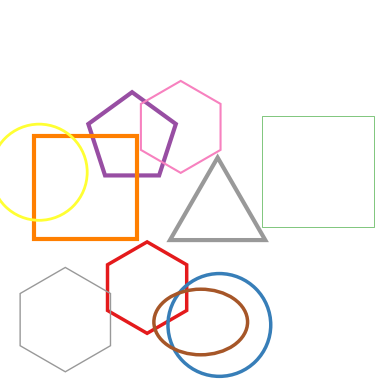[{"shape": "hexagon", "thickness": 2.5, "radius": 0.59, "center": [0.382, 0.253]}, {"shape": "circle", "thickness": 2.5, "radius": 0.67, "center": [0.57, 0.156]}, {"shape": "square", "thickness": 0.5, "radius": 0.72, "center": [0.826, 0.555]}, {"shape": "pentagon", "thickness": 3, "radius": 0.6, "center": [0.343, 0.641]}, {"shape": "square", "thickness": 3, "radius": 0.67, "center": [0.223, 0.514]}, {"shape": "circle", "thickness": 2, "radius": 0.62, "center": [0.102, 0.553]}, {"shape": "oval", "thickness": 2.5, "radius": 0.61, "center": [0.521, 0.164]}, {"shape": "hexagon", "thickness": 1.5, "radius": 0.6, "center": [0.469, 0.67]}, {"shape": "hexagon", "thickness": 1, "radius": 0.68, "center": [0.17, 0.17]}, {"shape": "triangle", "thickness": 3, "radius": 0.71, "center": [0.565, 0.448]}]